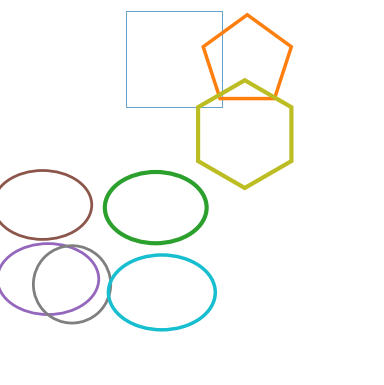[{"shape": "square", "thickness": 0.5, "radius": 0.62, "center": [0.453, 0.847]}, {"shape": "pentagon", "thickness": 2.5, "radius": 0.6, "center": [0.642, 0.841]}, {"shape": "oval", "thickness": 3, "radius": 0.66, "center": [0.404, 0.461]}, {"shape": "oval", "thickness": 2, "radius": 0.66, "center": [0.125, 0.275]}, {"shape": "oval", "thickness": 2, "radius": 0.64, "center": [0.11, 0.468]}, {"shape": "circle", "thickness": 2, "radius": 0.5, "center": [0.187, 0.261]}, {"shape": "hexagon", "thickness": 3, "radius": 0.7, "center": [0.636, 0.652]}, {"shape": "oval", "thickness": 2.5, "radius": 0.69, "center": [0.42, 0.241]}]